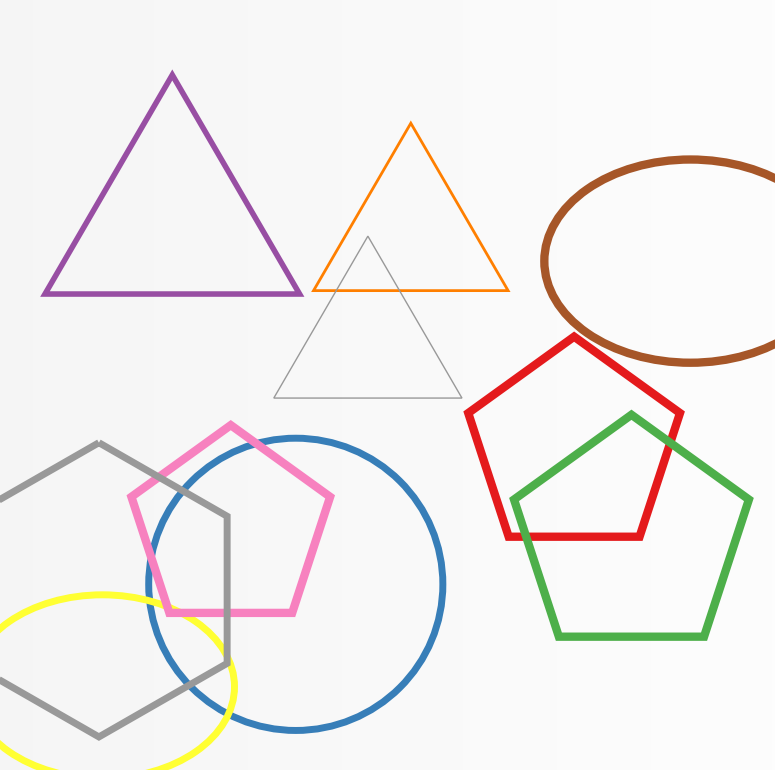[{"shape": "pentagon", "thickness": 3, "radius": 0.72, "center": [0.741, 0.419]}, {"shape": "circle", "thickness": 2.5, "radius": 0.95, "center": [0.382, 0.241]}, {"shape": "pentagon", "thickness": 3, "radius": 0.8, "center": [0.815, 0.302]}, {"shape": "triangle", "thickness": 2, "radius": 0.95, "center": [0.222, 0.713]}, {"shape": "triangle", "thickness": 1, "radius": 0.72, "center": [0.53, 0.695]}, {"shape": "oval", "thickness": 2.5, "radius": 0.85, "center": [0.132, 0.108]}, {"shape": "oval", "thickness": 3, "radius": 0.94, "center": [0.891, 0.661]}, {"shape": "pentagon", "thickness": 3, "radius": 0.67, "center": [0.298, 0.313]}, {"shape": "triangle", "thickness": 0.5, "radius": 0.7, "center": [0.475, 0.553]}, {"shape": "hexagon", "thickness": 2.5, "radius": 0.96, "center": [0.128, 0.234]}]